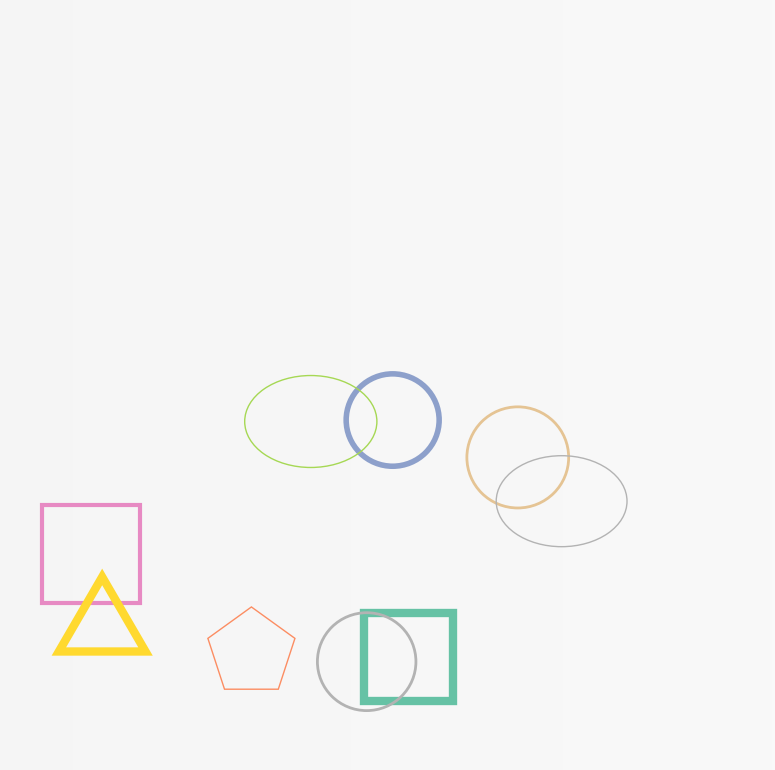[{"shape": "square", "thickness": 3, "radius": 0.29, "center": [0.527, 0.146]}, {"shape": "pentagon", "thickness": 0.5, "radius": 0.3, "center": [0.324, 0.153]}, {"shape": "circle", "thickness": 2, "radius": 0.3, "center": [0.507, 0.454]}, {"shape": "square", "thickness": 1.5, "radius": 0.32, "center": [0.117, 0.281]}, {"shape": "oval", "thickness": 0.5, "radius": 0.43, "center": [0.401, 0.453]}, {"shape": "triangle", "thickness": 3, "radius": 0.32, "center": [0.132, 0.186]}, {"shape": "circle", "thickness": 1, "radius": 0.33, "center": [0.668, 0.406]}, {"shape": "circle", "thickness": 1, "radius": 0.32, "center": [0.473, 0.141]}, {"shape": "oval", "thickness": 0.5, "radius": 0.42, "center": [0.725, 0.349]}]